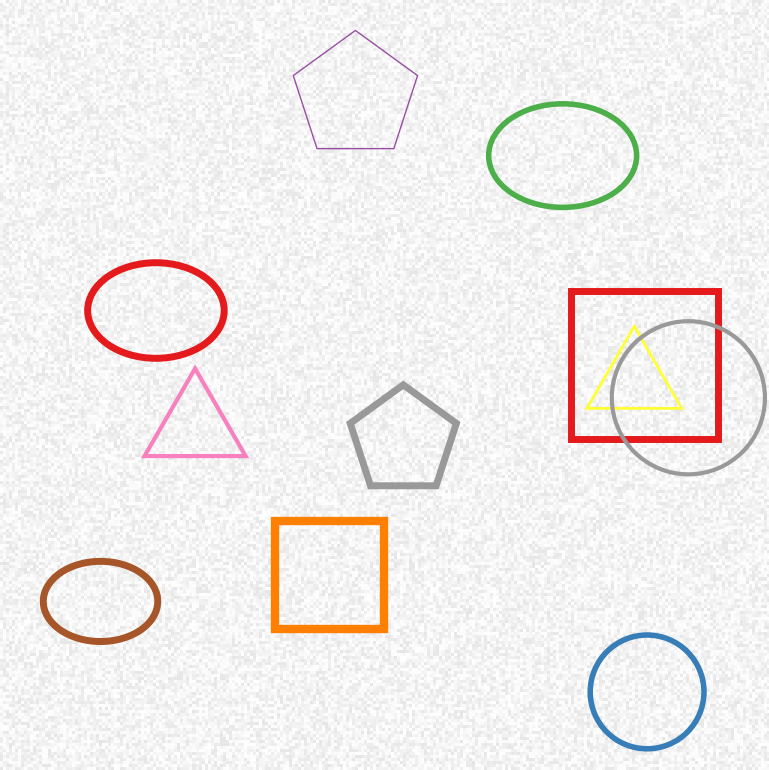[{"shape": "square", "thickness": 2.5, "radius": 0.48, "center": [0.837, 0.526]}, {"shape": "oval", "thickness": 2.5, "radius": 0.44, "center": [0.203, 0.597]}, {"shape": "circle", "thickness": 2, "radius": 0.37, "center": [0.84, 0.101]}, {"shape": "oval", "thickness": 2, "radius": 0.48, "center": [0.731, 0.798]}, {"shape": "pentagon", "thickness": 0.5, "radius": 0.42, "center": [0.462, 0.876]}, {"shape": "square", "thickness": 3, "radius": 0.35, "center": [0.428, 0.253]}, {"shape": "triangle", "thickness": 1, "radius": 0.36, "center": [0.824, 0.505]}, {"shape": "oval", "thickness": 2.5, "radius": 0.37, "center": [0.131, 0.219]}, {"shape": "triangle", "thickness": 1.5, "radius": 0.38, "center": [0.253, 0.446]}, {"shape": "circle", "thickness": 1.5, "radius": 0.5, "center": [0.894, 0.483]}, {"shape": "pentagon", "thickness": 2.5, "radius": 0.36, "center": [0.524, 0.428]}]